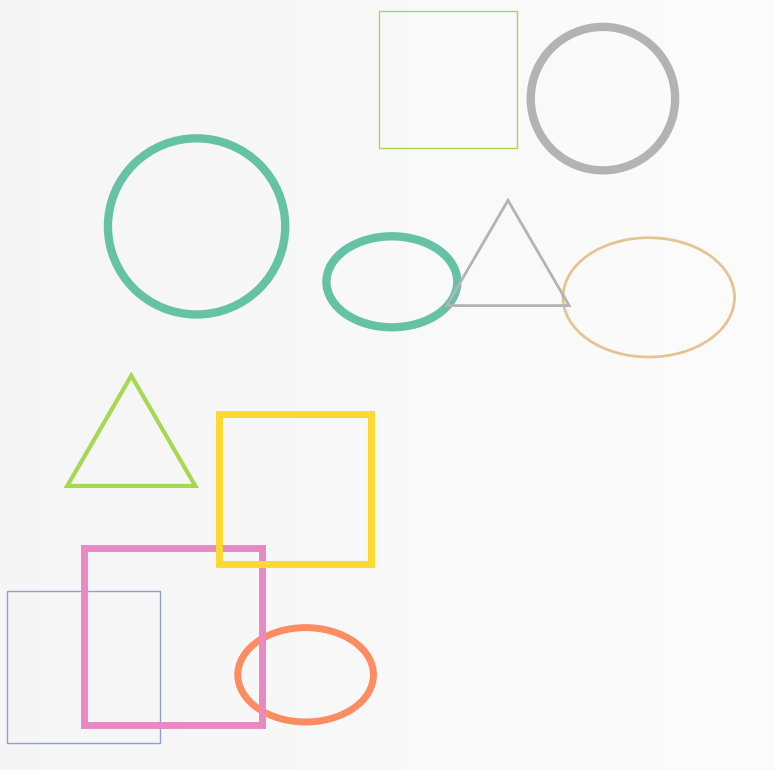[{"shape": "circle", "thickness": 3, "radius": 0.57, "center": [0.254, 0.706]}, {"shape": "oval", "thickness": 3, "radius": 0.42, "center": [0.506, 0.634]}, {"shape": "oval", "thickness": 2.5, "radius": 0.44, "center": [0.394, 0.124]}, {"shape": "square", "thickness": 0.5, "radius": 0.49, "center": [0.108, 0.134]}, {"shape": "square", "thickness": 2.5, "radius": 0.58, "center": [0.223, 0.174]}, {"shape": "square", "thickness": 0.5, "radius": 0.45, "center": [0.578, 0.896]}, {"shape": "triangle", "thickness": 1.5, "radius": 0.48, "center": [0.169, 0.417]}, {"shape": "square", "thickness": 2.5, "radius": 0.49, "center": [0.38, 0.365]}, {"shape": "oval", "thickness": 1, "radius": 0.55, "center": [0.837, 0.614]}, {"shape": "triangle", "thickness": 1, "radius": 0.46, "center": [0.655, 0.649]}, {"shape": "circle", "thickness": 3, "radius": 0.47, "center": [0.778, 0.872]}]